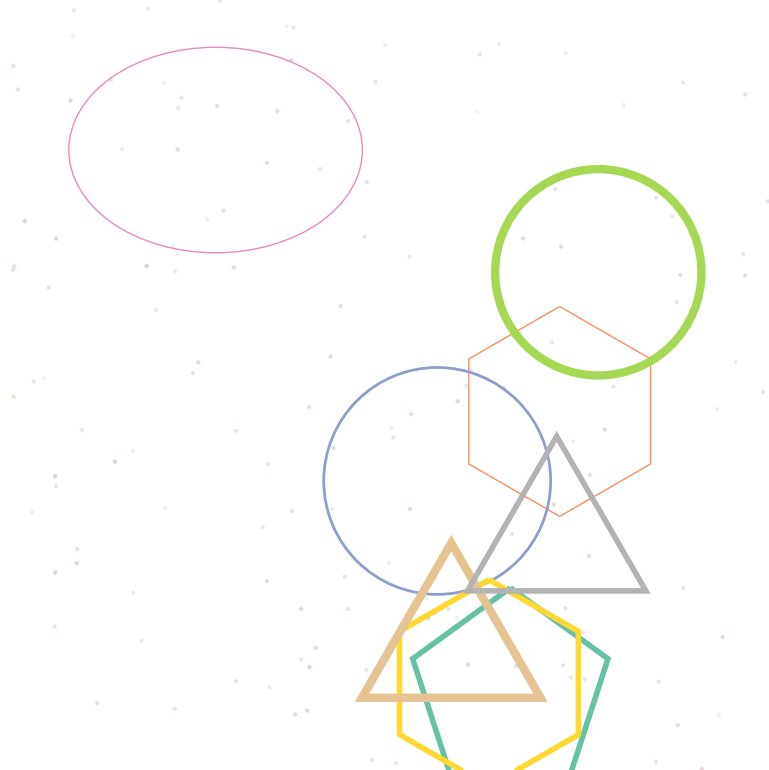[{"shape": "pentagon", "thickness": 2, "radius": 0.67, "center": [0.663, 0.103]}, {"shape": "hexagon", "thickness": 0.5, "radius": 0.68, "center": [0.727, 0.466]}, {"shape": "circle", "thickness": 1, "radius": 0.74, "center": [0.568, 0.375]}, {"shape": "oval", "thickness": 0.5, "radius": 0.95, "center": [0.28, 0.805]}, {"shape": "circle", "thickness": 3, "radius": 0.67, "center": [0.777, 0.646]}, {"shape": "hexagon", "thickness": 2, "radius": 0.67, "center": [0.635, 0.113]}, {"shape": "triangle", "thickness": 3, "radius": 0.67, "center": [0.586, 0.161]}, {"shape": "triangle", "thickness": 2, "radius": 0.67, "center": [0.723, 0.3]}]